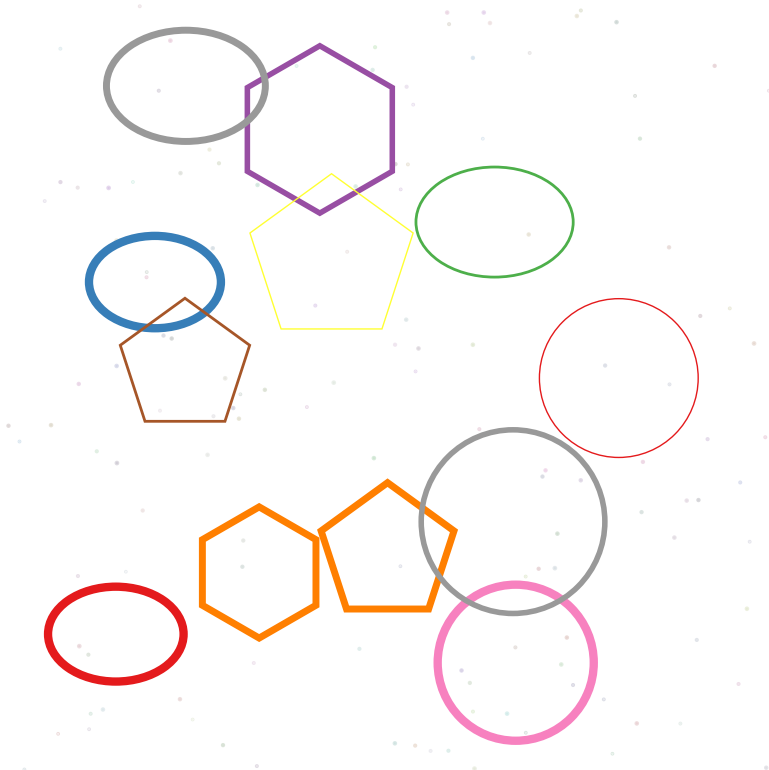[{"shape": "circle", "thickness": 0.5, "radius": 0.52, "center": [0.804, 0.509]}, {"shape": "oval", "thickness": 3, "radius": 0.44, "center": [0.15, 0.176]}, {"shape": "oval", "thickness": 3, "radius": 0.43, "center": [0.201, 0.634]}, {"shape": "oval", "thickness": 1, "radius": 0.51, "center": [0.642, 0.712]}, {"shape": "hexagon", "thickness": 2, "radius": 0.54, "center": [0.415, 0.832]}, {"shape": "hexagon", "thickness": 2.5, "radius": 0.43, "center": [0.337, 0.257]}, {"shape": "pentagon", "thickness": 2.5, "radius": 0.45, "center": [0.503, 0.282]}, {"shape": "pentagon", "thickness": 0.5, "radius": 0.56, "center": [0.431, 0.663]}, {"shape": "pentagon", "thickness": 1, "radius": 0.44, "center": [0.24, 0.524]}, {"shape": "circle", "thickness": 3, "radius": 0.51, "center": [0.67, 0.139]}, {"shape": "oval", "thickness": 2.5, "radius": 0.52, "center": [0.241, 0.889]}, {"shape": "circle", "thickness": 2, "radius": 0.6, "center": [0.666, 0.323]}]